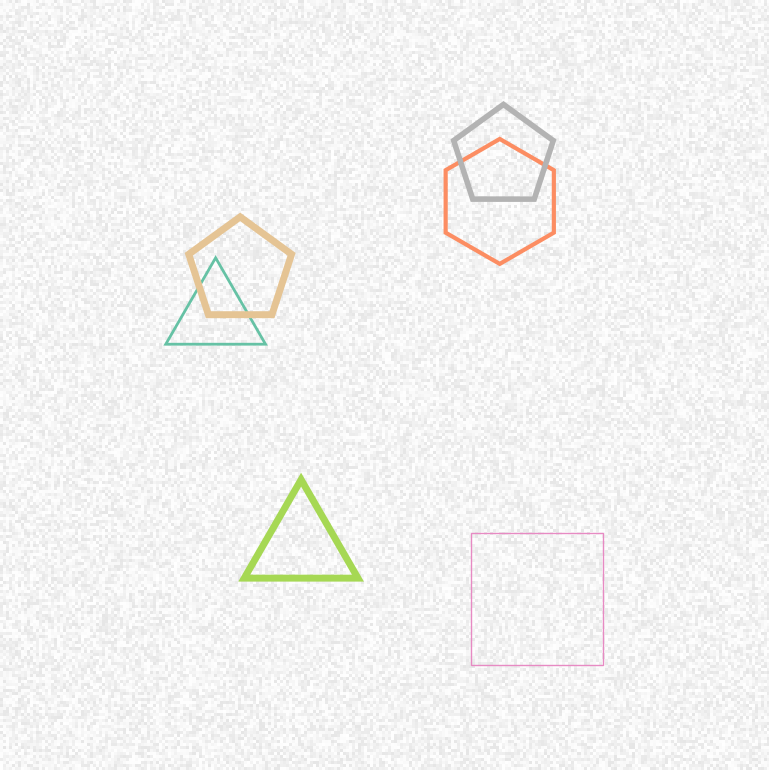[{"shape": "triangle", "thickness": 1, "radius": 0.37, "center": [0.28, 0.59]}, {"shape": "hexagon", "thickness": 1.5, "radius": 0.41, "center": [0.649, 0.738]}, {"shape": "square", "thickness": 0.5, "radius": 0.43, "center": [0.698, 0.222]}, {"shape": "triangle", "thickness": 2.5, "radius": 0.43, "center": [0.391, 0.292]}, {"shape": "pentagon", "thickness": 2.5, "radius": 0.35, "center": [0.312, 0.648]}, {"shape": "pentagon", "thickness": 2, "radius": 0.34, "center": [0.654, 0.796]}]